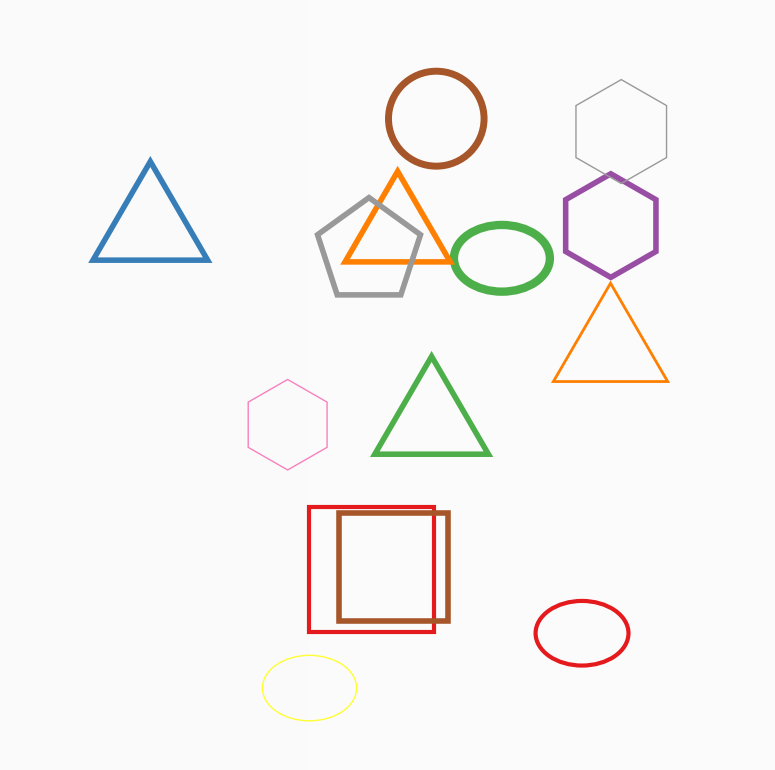[{"shape": "oval", "thickness": 1.5, "radius": 0.3, "center": [0.751, 0.178]}, {"shape": "square", "thickness": 1.5, "radius": 0.41, "center": [0.479, 0.26]}, {"shape": "triangle", "thickness": 2, "radius": 0.43, "center": [0.194, 0.705]}, {"shape": "oval", "thickness": 3, "radius": 0.31, "center": [0.648, 0.665]}, {"shape": "triangle", "thickness": 2, "radius": 0.42, "center": [0.557, 0.452]}, {"shape": "hexagon", "thickness": 2, "radius": 0.34, "center": [0.788, 0.707]}, {"shape": "triangle", "thickness": 2, "radius": 0.39, "center": [0.513, 0.699]}, {"shape": "triangle", "thickness": 1, "radius": 0.43, "center": [0.788, 0.547]}, {"shape": "oval", "thickness": 0.5, "radius": 0.3, "center": [0.399, 0.106]}, {"shape": "square", "thickness": 2, "radius": 0.35, "center": [0.508, 0.264]}, {"shape": "circle", "thickness": 2.5, "radius": 0.31, "center": [0.563, 0.846]}, {"shape": "hexagon", "thickness": 0.5, "radius": 0.29, "center": [0.371, 0.448]}, {"shape": "pentagon", "thickness": 2, "radius": 0.35, "center": [0.476, 0.674]}, {"shape": "hexagon", "thickness": 0.5, "radius": 0.34, "center": [0.802, 0.829]}]